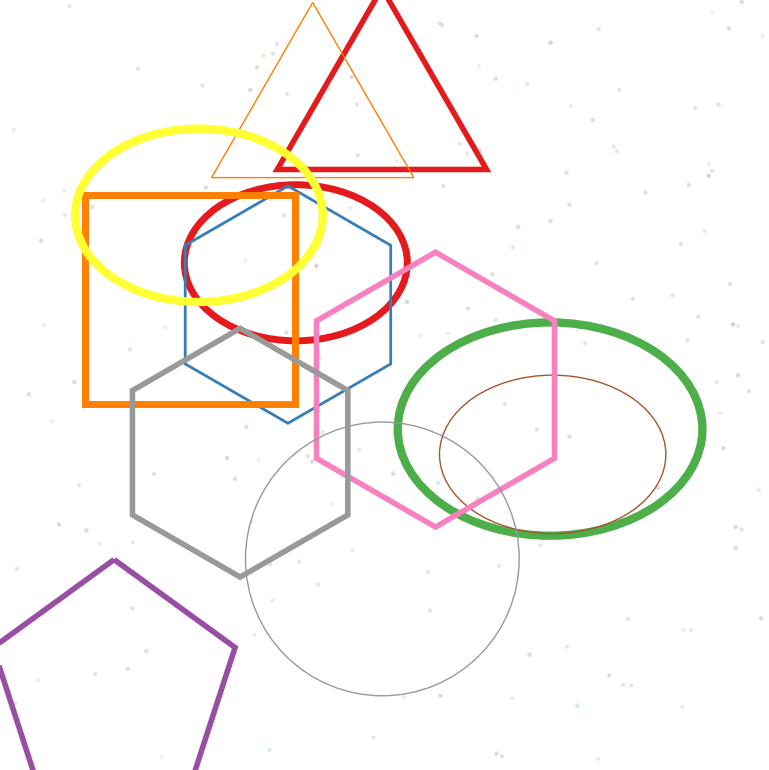[{"shape": "triangle", "thickness": 2, "radius": 0.78, "center": [0.496, 0.858]}, {"shape": "oval", "thickness": 2.5, "radius": 0.72, "center": [0.384, 0.659]}, {"shape": "hexagon", "thickness": 1, "radius": 0.77, "center": [0.374, 0.604]}, {"shape": "oval", "thickness": 3, "radius": 0.99, "center": [0.714, 0.443]}, {"shape": "pentagon", "thickness": 2, "radius": 0.83, "center": [0.148, 0.108]}, {"shape": "square", "thickness": 2.5, "radius": 0.68, "center": [0.247, 0.611]}, {"shape": "triangle", "thickness": 0.5, "radius": 0.76, "center": [0.406, 0.845]}, {"shape": "oval", "thickness": 3, "radius": 0.8, "center": [0.258, 0.72]}, {"shape": "oval", "thickness": 0.5, "radius": 0.73, "center": [0.718, 0.41]}, {"shape": "hexagon", "thickness": 2, "radius": 0.89, "center": [0.566, 0.494]}, {"shape": "hexagon", "thickness": 2, "radius": 0.81, "center": [0.312, 0.412]}, {"shape": "circle", "thickness": 0.5, "radius": 0.89, "center": [0.497, 0.274]}]